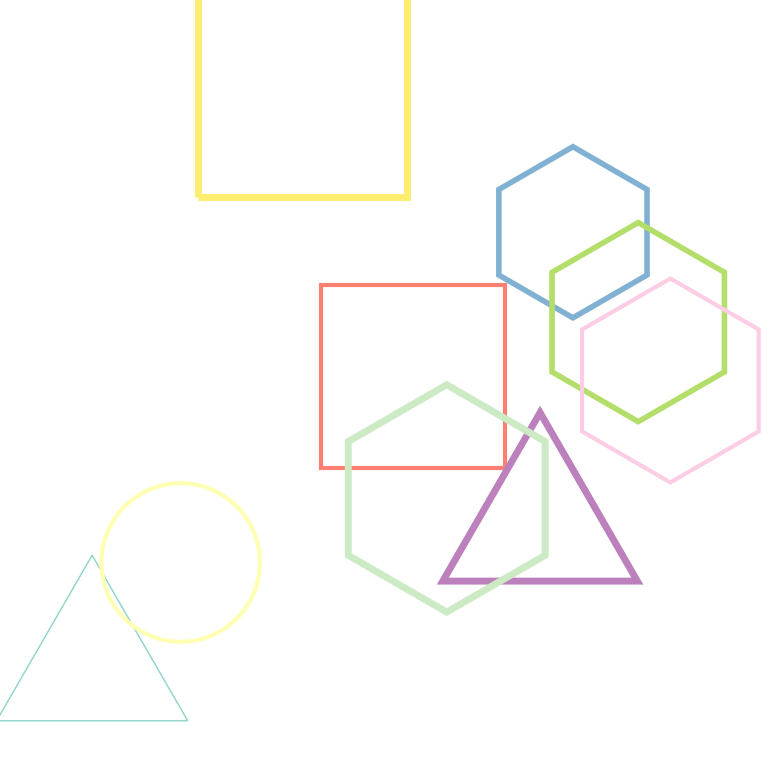[{"shape": "triangle", "thickness": 0.5, "radius": 0.72, "center": [0.12, 0.136]}, {"shape": "circle", "thickness": 1.5, "radius": 0.51, "center": [0.235, 0.269]}, {"shape": "square", "thickness": 1.5, "radius": 0.6, "center": [0.536, 0.511]}, {"shape": "hexagon", "thickness": 2, "radius": 0.56, "center": [0.744, 0.698]}, {"shape": "hexagon", "thickness": 2, "radius": 0.65, "center": [0.829, 0.582]}, {"shape": "hexagon", "thickness": 1.5, "radius": 0.66, "center": [0.871, 0.506]}, {"shape": "triangle", "thickness": 2.5, "radius": 0.73, "center": [0.701, 0.318]}, {"shape": "hexagon", "thickness": 2.5, "radius": 0.74, "center": [0.58, 0.353]}, {"shape": "square", "thickness": 2.5, "radius": 0.68, "center": [0.393, 0.88]}]